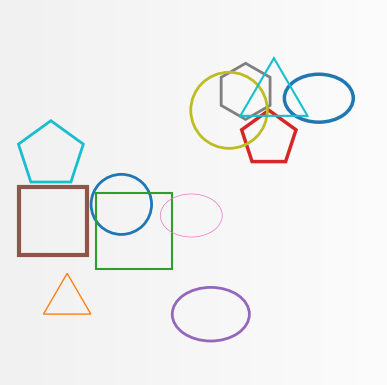[{"shape": "circle", "thickness": 2, "radius": 0.39, "center": [0.313, 0.469]}, {"shape": "oval", "thickness": 2.5, "radius": 0.44, "center": [0.823, 0.745]}, {"shape": "triangle", "thickness": 1, "radius": 0.35, "center": [0.173, 0.219]}, {"shape": "square", "thickness": 1.5, "radius": 0.49, "center": [0.346, 0.399]}, {"shape": "pentagon", "thickness": 2.5, "radius": 0.37, "center": [0.694, 0.64]}, {"shape": "oval", "thickness": 2, "radius": 0.5, "center": [0.544, 0.184]}, {"shape": "square", "thickness": 3, "radius": 0.44, "center": [0.138, 0.425]}, {"shape": "oval", "thickness": 0.5, "radius": 0.4, "center": [0.494, 0.44]}, {"shape": "hexagon", "thickness": 2, "radius": 0.36, "center": [0.634, 0.763]}, {"shape": "circle", "thickness": 2, "radius": 0.49, "center": [0.591, 0.713]}, {"shape": "pentagon", "thickness": 2, "radius": 0.44, "center": [0.131, 0.598]}, {"shape": "triangle", "thickness": 1.5, "radius": 0.5, "center": [0.707, 0.749]}]